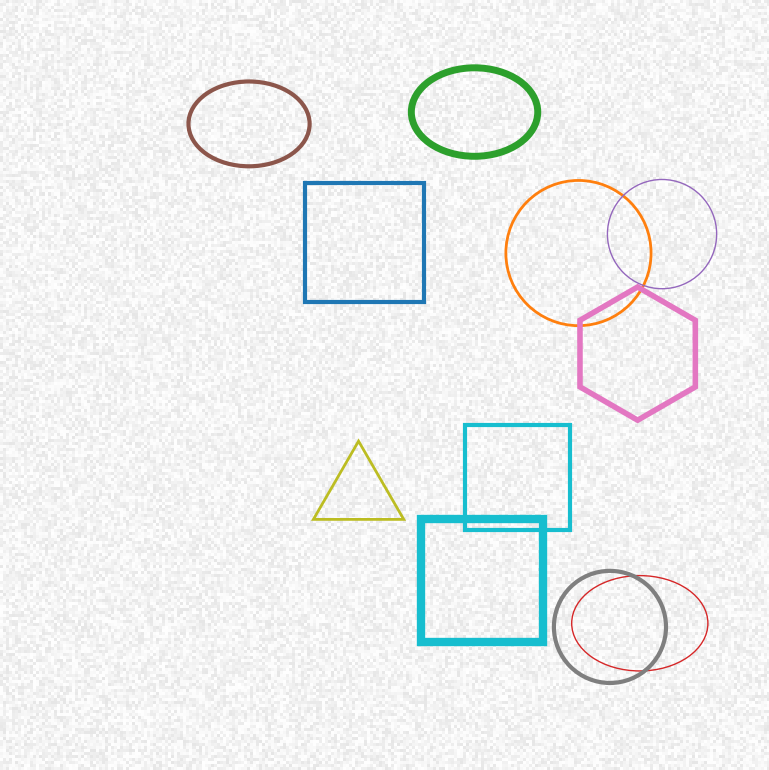[{"shape": "square", "thickness": 1.5, "radius": 0.39, "center": [0.474, 0.685]}, {"shape": "circle", "thickness": 1, "radius": 0.47, "center": [0.751, 0.671]}, {"shape": "oval", "thickness": 2.5, "radius": 0.41, "center": [0.616, 0.854]}, {"shape": "oval", "thickness": 0.5, "radius": 0.44, "center": [0.831, 0.191]}, {"shape": "circle", "thickness": 0.5, "radius": 0.35, "center": [0.86, 0.696]}, {"shape": "oval", "thickness": 1.5, "radius": 0.39, "center": [0.323, 0.839]}, {"shape": "hexagon", "thickness": 2, "radius": 0.43, "center": [0.828, 0.541]}, {"shape": "circle", "thickness": 1.5, "radius": 0.36, "center": [0.792, 0.186]}, {"shape": "triangle", "thickness": 1, "radius": 0.34, "center": [0.466, 0.359]}, {"shape": "square", "thickness": 3, "radius": 0.4, "center": [0.626, 0.246]}, {"shape": "square", "thickness": 1.5, "radius": 0.34, "center": [0.672, 0.38]}]